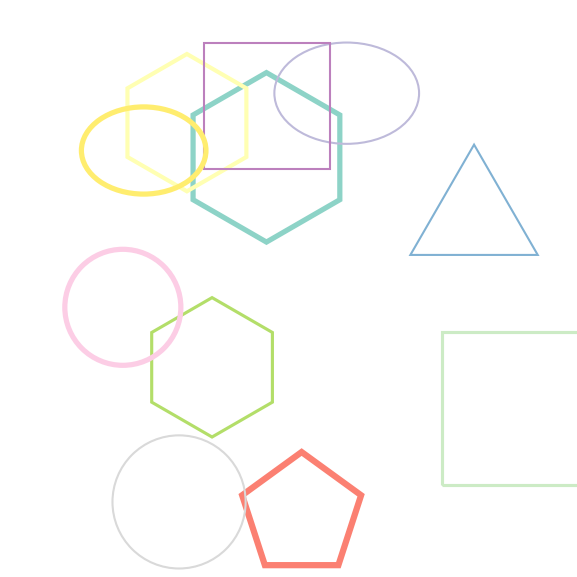[{"shape": "hexagon", "thickness": 2.5, "radius": 0.73, "center": [0.461, 0.727]}, {"shape": "hexagon", "thickness": 2, "radius": 0.59, "center": [0.324, 0.787]}, {"shape": "oval", "thickness": 1, "radius": 0.63, "center": [0.6, 0.838]}, {"shape": "pentagon", "thickness": 3, "radius": 0.54, "center": [0.522, 0.108]}, {"shape": "triangle", "thickness": 1, "radius": 0.64, "center": [0.821, 0.621]}, {"shape": "hexagon", "thickness": 1.5, "radius": 0.6, "center": [0.367, 0.363]}, {"shape": "circle", "thickness": 2.5, "radius": 0.5, "center": [0.213, 0.467]}, {"shape": "circle", "thickness": 1, "radius": 0.58, "center": [0.31, 0.13]}, {"shape": "square", "thickness": 1, "radius": 0.55, "center": [0.462, 0.815]}, {"shape": "square", "thickness": 1.5, "radius": 0.67, "center": [0.898, 0.292]}, {"shape": "oval", "thickness": 2.5, "radius": 0.54, "center": [0.249, 0.739]}]